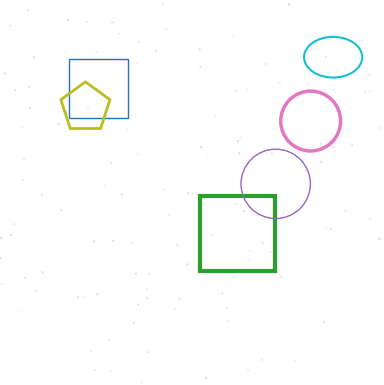[{"shape": "square", "thickness": 1, "radius": 0.38, "center": [0.256, 0.771]}, {"shape": "square", "thickness": 3, "radius": 0.48, "center": [0.616, 0.394]}, {"shape": "circle", "thickness": 1, "radius": 0.45, "center": [0.716, 0.522]}, {"shape": "circle", "thickness": 2.5, "radius": 0.39, "center": [0.807, 0.686]}, {"shape": "pentagon", "thickness": 2, "radius": 0.33, "center": [0.222, 0.72]}, {"shape": "oval", "thickness": 1.5, "radius": 0.38, "center": [0.865, 0.851]}]